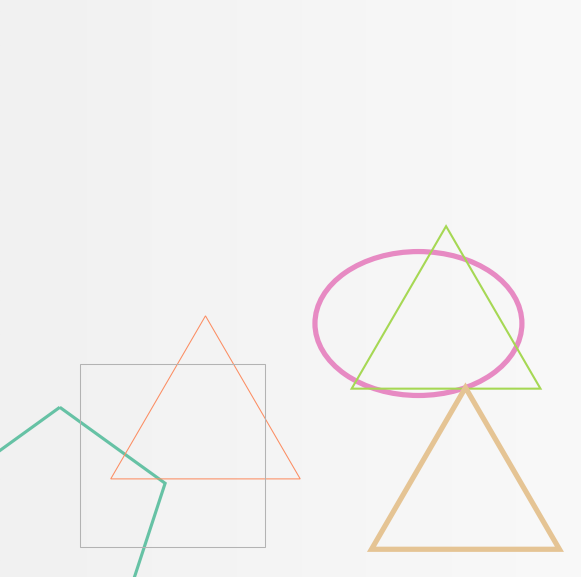[{"shape": "pentagon", "thickness": 1.5, "radius": 0.95, "center": [0.103, 0.103]}, {"shape": "triangle", "thickness": 0.5, "radius": 0.94, "center": [0.354, 0.264]}, {"shape": "oval", "thickness": 2.5, "radius": 0.89, "center": [0.72, 0.439]}, {"shape": "triangle", "thickness": 1, "radius": 0.94, "center": [0.767, 0.42]}, {"shape": "triangle", "thickness": 2.5, "radius": 0.93, "center": [0.801, 0.141]}, {"shape": "square", "thickness": 0.5, "radius": 0.79, "center": [0.297, 0.21]}]